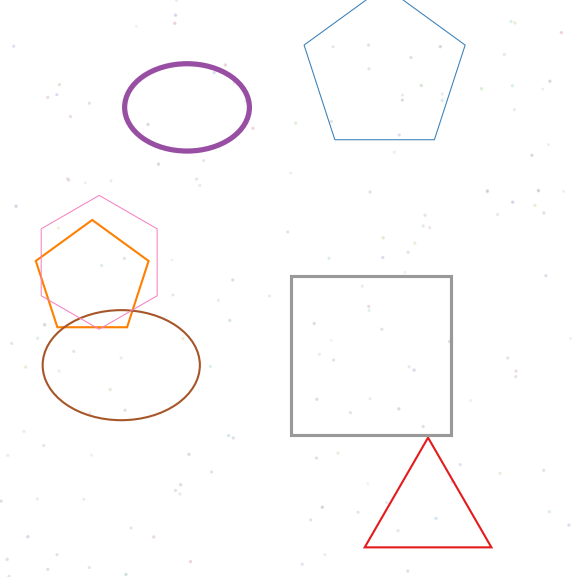[{"shape": "triangle", "thickness": 1, "radius": 0.63, "center": [0.741, 0.115]}, {"shape": "pentagon", "thickness": 0.5, "radius": 0.73, "center": [0.666, 0.876]}, {"shape": "oval", "thickness": 2.5, "radius": 0.54, "center": [0.324, 0.813]}, {"shape": "pentagon", "thickness": 1, "radius": 0.51, "center": [0.16, 0.516]}, {"shape": "oval", "thickness": 1, "radius": 0.68, "center": [0.21, 0.367]}, {"shape": "hexagon", "thickness": 0.5, "radius": 0.58, "center": [0.172, 0.545]}, {"shape": "square", "thickness": 1.5, "radius": 0.69, "center": [0.642, 0.384]}]